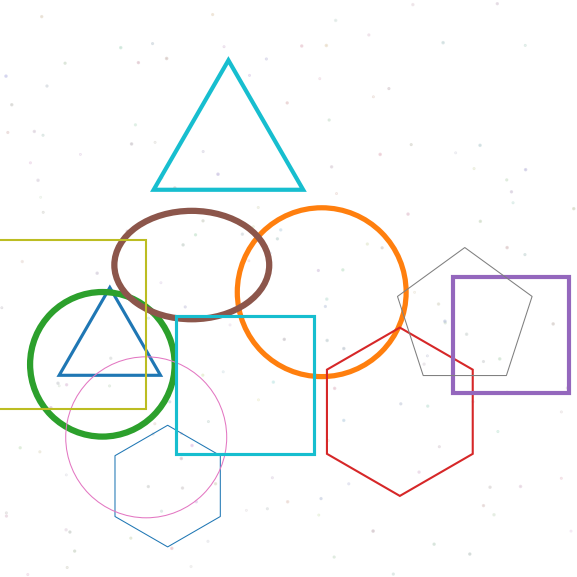[{"shape": "triangle", "thickness": 1.5, "radius": 0.51, "center": [0.19, 0.4]}, {"shape": "hexagon", "thickness": 0.5, "radius": 0.53, "center": [0.29, 0.157]}, {"shape": "circle", "thickness": 2.5, "radius": 0.73, "center": [0.557, 0.493]}, {"shape": "circle", "thickness": 3, "radius": 0.63, "center": [0.177, 0.368]}, {"shape": "hexagon", "thickness": 1, "radius": 0.73, "center": [0.692, 0.286]}, {"shape": "square", "thickness": 2, "radius": 0.5, "center": [0.885, 0.419]}, {"shape": "oval", "thickness": 3, "radius": 0.67, "center": [0.332, 0.54]}, {"shape": "circle", "thickness": 0.5, "radius": 0.7, "center": [0.253, 0.242]}, {"shape": "pentagon", "thickness": 0.5, "radius": 0.61, "center": [0.805, 0.448]}, {"shape": "square", "thickness": 1, "radius": 0.73, "center": [0.106, 0.437]}, {"shape": "triangle", "thickness": 2, "radius": 0.75, "center": [0.396, 0.745]}, {"shape": "square", "thickness": 1.5, "radius": 0.6, "center": [0.424, 0.333]}]